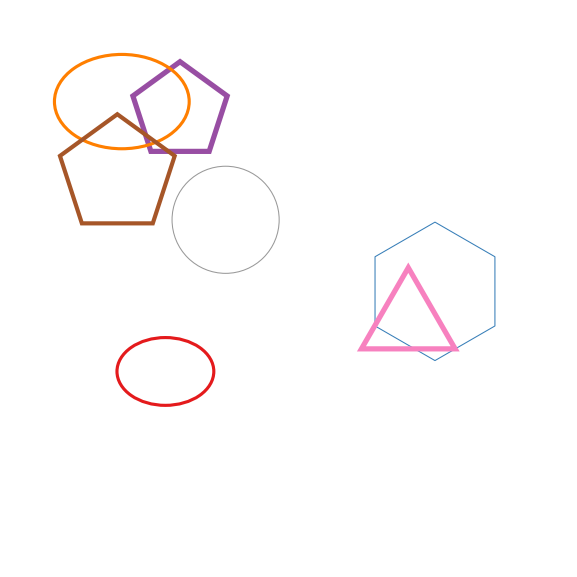[{"shape": "oval", "thickness": 1.5, "radius": 0.42, "center": [0.286, 0.356]}, {"shape": "hexagon", "thickness": 0.5, "radius": 0.6, "center": [0.753, 0.495]}, {"shape": "pentagon", "thickness": 2.5, "radius": 0.43, "center": [0.312, 0.806]}, {"shape": "oval", "thickness": 1.5, "radius": 0.58, "center": [0.211, 0.823]}, {"shape": "pentagon", "thickness": 2, "radius": 0.52, "center": [0.203, 0.697]}, {"shape": "triangle", "thickness": 2.5, "radius": 0.47, "center": [0.707, 0.442]}, {"shape": "circle", "thickness": 0.5, "radius": 0.46, "center": [0.391, 0.619]}]